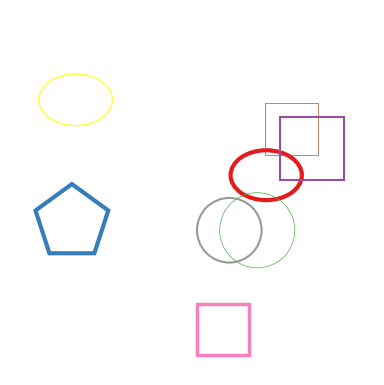[{"shape": "oval", "thickness": 3, "radius": 0.46, "center": [0.691, 0.545]}, {"shape": "pentagon", "thickness": 3, "radius": 0.5, "center": [0.187, 0.423]}, {"shape": "circle", "thickness": 0.5, "radius": 0.49, "center": [0.668, 0.402]}, {"shape": "square", "thickness": 1.5, "radius": 0.41, "center": [0.81, 0.615]}, {"shape": "oval", "thickness": 1, "radius": 0.48, "center": [0.196, 0.741]}, {"shape": "square", "thickness": 0.5, "radius": 0.34, "center": [0.758, 0.664]}, {"shape": "square", "thickness": 2.5, "radius": 0.33, "center": [0.579, 0.145]}, {"shape": "circle", "thickness": 1.5, "radius": 0.42, "center": [0.596, 0.402]}]